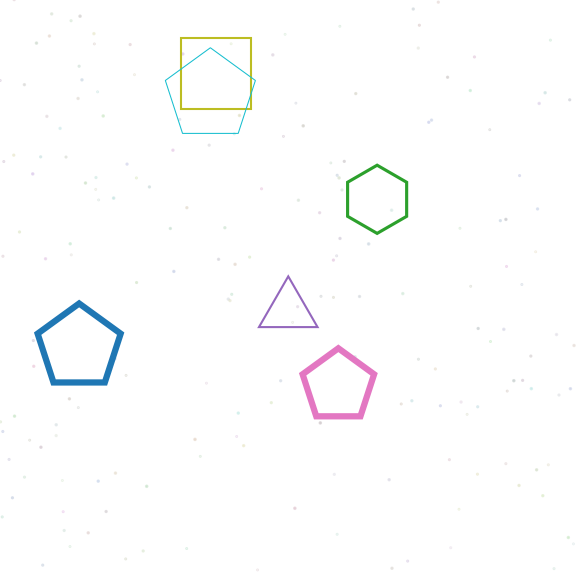[{"shape": "pentagon", "thickness": 3, "radius": 0.38, "center": [0.137, 0.398]}, {"shape": "hexagon", "thickness": 1.5, "radius": 0.3, "center": [0.653, 0.654]}, {"shape": "triangle", "thickness": 1, "radius": 0.29, "center": [0.499, 0.462]}, {"shape": "pentagon", "thickness": 3, "radius": 0.33, "center": [0.586, 0.331]}, {"shape": "square", "thickness": 1, "radius": 0.31, "center": [0.374, 0.872]}, {"shape": "pentagon", "thickness": 0.5, "radius": 0.41, "center": [0.364, 0.834]}]